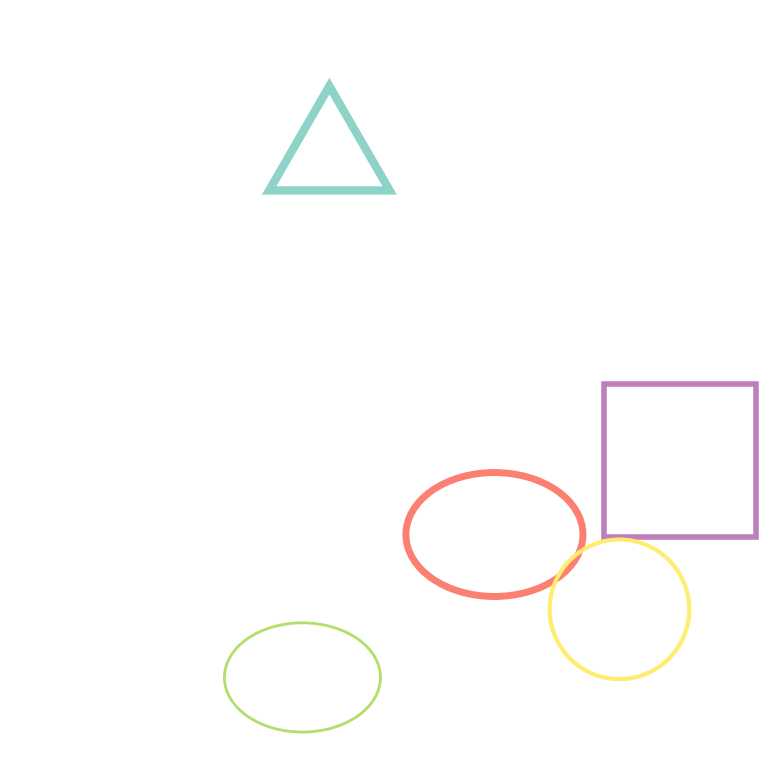[{"shape": "triangle", "thickness": 3, "radius": 0.45, "center": [0.428, 0.798]}, {"shape": "oval", "thickness": 2.5, "radius": 0.57, "center": [0.642, 0.306]}, {"shape": "oval", "thickness": 1, "radius": 0.51, "center": [0.393, 0.12]}, {"shape": "square", "thickness": 2, "radius": 0.5, "center": [0.883, 0.402]}, {"shape": "circle", "thickness": 1.5, "radius": 0.45, "center": [0.805, 0.209]}]